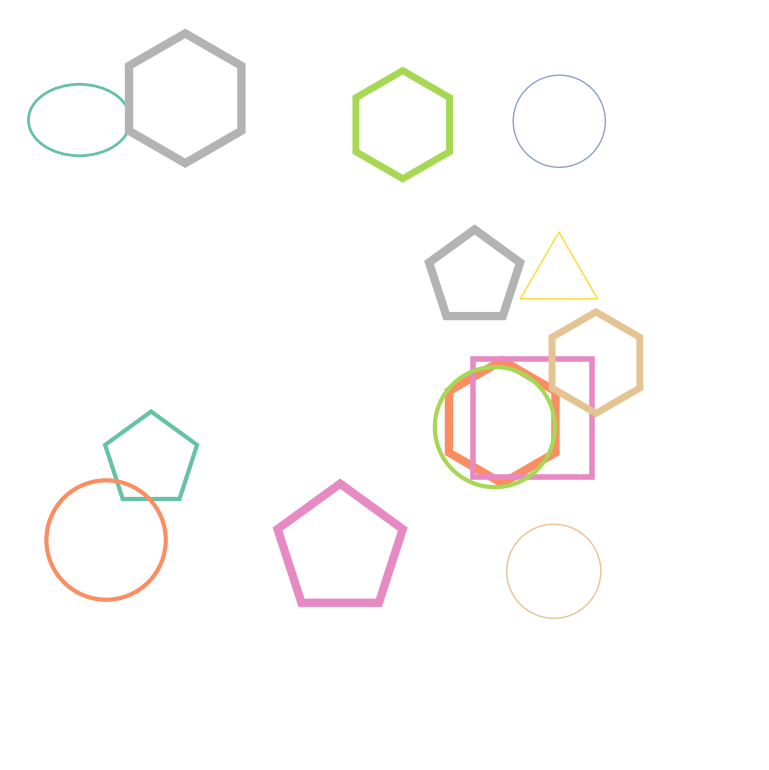[{"shape": "pentagon", "thickness": 1.5, "radius": 0.31, "center": [0.196, 0.403]}, {"shape": "oval", "thickness": 1, "radius": 0.33, "center": [0.103, 0.844]}, {"shape": "hexagon", "thickness": 3, "radius": 0.4, "center": [0.652, 0.452]}, {"shape": "circle", "thickness": 1.5, "radius": 0.39, "center": [0.138, 0.299]}, {"shape": "circle", "thickness": 0.5, "radius": 0.3, "center": [0.726, 0.843]}, {"shape": "square", "thickness": 2, "radius": 0.38, "center": [0.692, 0.457]}, {"shape": "pentagon", "thickness": 3, "radius": 0.43, "center": [0.442, 0.286]}, {"shape": "hexagon", "thickness": 2.5, "radius": 0.35, "center": [0.523, 0.838]}, {"shape": "circle", "thickness": 1.5, "radius": 0.39, "center": [0.643, 0.445]}, {"shape": "triangle", "thickness": 0.5, "radius": 0.29, "center": [0.726, 0.641]}, {"shape": "circle", "thickness": 0.5, "radius": 0.31, "center": [0.719, 0.258]}, {"shape": "hexagon", "thickness": 2.5, "radius": 0.33, "center": [0.774, 0.529]}, {"shape": "pentagon", "thickness": 3, "radius": 0.31, "center": [0.616, 0.64]}, {"shape": "hexagon", "thickness": 3, "radius": 0.42, "center": [0.241, 0.872]}]